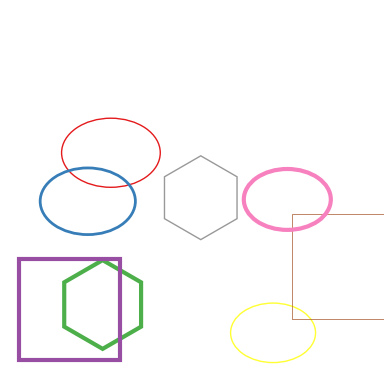[{"shape": "oval", "thickness": 1, "radius": 0.64, "center": [0.288, 0.603]}, {"shape": "oval", "thickness": 2, "radius": 0.62, "center": [0.228, 0.477]}, {"shape": "hexagon", "thickness": 3, "radius": 0.58, "center": [0.267, 0.209]}, {"shape": "square", "thickness": 3, "radius": 0.66, "center": [0.181, 0.196]}, {"shape": "oval", "thickness": 1, "radius": 0.55, "center": [0.709, 0.135]}, {"shape": "square", "thickness": 0.5, "radius": 0.68, "center": [0.893, 0.307]}, {"shape": "oval", "thickness": 3, "radius": 0.57, "center": [0.746, 0.482]}, {"shape": "hexagon", "thickness": 1, "radius": 0.54, "center": [0.521, 0.486]}]